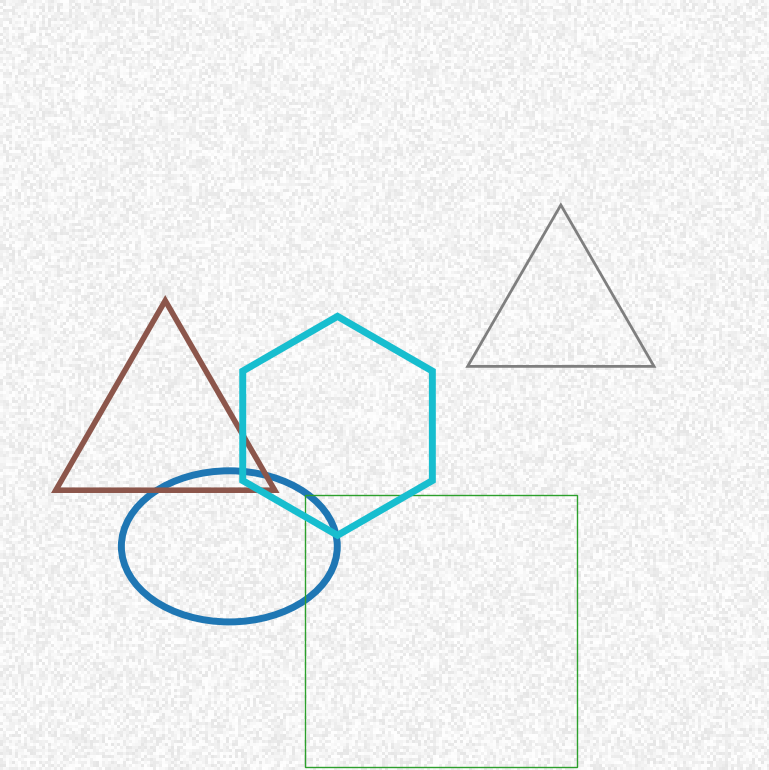[{"shape": "oval", "thickness": 2.5, "radius": 0.7, "center": [0.298, 0.29]}, {"shape": "square", "thickness": 0.5, "radius": 0.88, "center": [0.573, 0.181]}, {"shape": "triangle", "thickness": 2, "radius": 0.82, "center": [0.215, 0.445]}, {"shape": "triangle", "thickness": 1, "radius": 0.7, "center": [0.728, 0.594]}, {"shape": "hexagon", "thickness": 2.5, "radius": 0.71, "center": [0.438, 0.447]}]